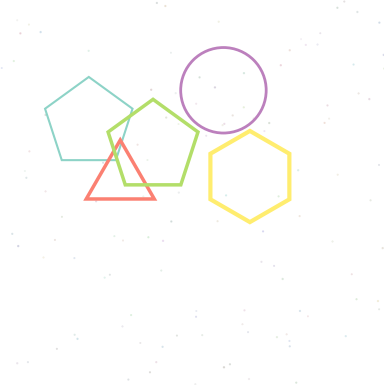[{"shape": "pentagon", "thickness": 1.5, "radius": 0.6, "center": [0.231, 0.681]}, {"shape": "triangle", "thickness": 2.5, "radius": 0.51, "center": [0.312, 0.534]}, {"shape": "pentagon", "thickness": 2.5, "radius": 0.61, "center": [0.398, 0.619]}, {"shape": "circle", "thickness": 2, "radius": 0.56, "center": [0.58, 0.765]}, {"shape": "hexagon", "thickness": 3, "radius": 0.59, "center": [0.649, 0.542]}]